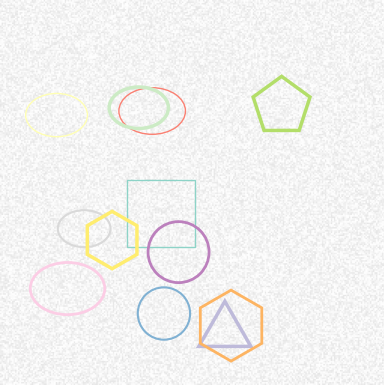[{"shape": "square", "thickness": 1, "radius": 0.44, "center": [0.418, 0.446]}, {"shape": "oval", "thickness": 1, "radius": 0.4, "center": [0.147, 0.701]}, {"shape": "triangle", "thickness": 2.5, "radius": 0.39, "center": [0.584, 0.139]}, {"shape": "oval", "thickness": 1, "radius": 0.43, "center": [0.395, 0.712]}, {"shape": "circle", "thickness": 1.5, "radius": 0.34, "center": [0.426, 0.186]}, {"shape": "hexagon", "thickness": 2, "radius": 0.46, "center": [0.6, 0.154]}, {"shape": "pentagon", "thickness": 2.5, "radius": 0.39, "center": [0.731, 0.724]}, {"shape": "oval", "thickness": 2, "radius": 0.48, "center": [0.175, 0.25]}, {"shape": "oval", "thickness": 1.5, "radius": 0.34, "center": [0.219, 0.406]}, {"shape": "circle", "thickness": 2, "radius": 0.4, "center": [0.464, 0.345]}, {"shape": "oval", "thickness": 2.5, "radius": 0.38, "center": [0.36, 0.72]}, {"shape": "hexagon", "thickness": 2.5, "radius": 0.37, "center": [0.291, 0.376]}]